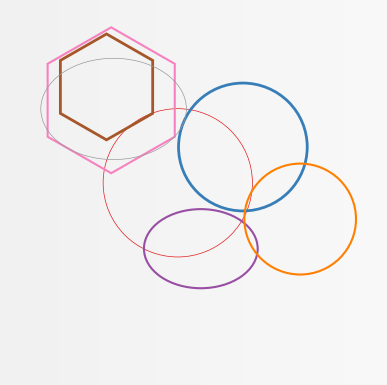[{"shape": "circle", "thickness": 0.5, "radius": 0.96, "center": [0.459, 0.525]}, {"shape": "circle", "thickness": 2, "radius": 0.83, "center": [0.627, 0.618]}, {"shape": "oval", "thickness": 1.5, "radius": 0.73, "center": [0.518, 0.354]}, {"shape": "circle", "thickness": 1.5, "radius": 0.72, "center": [0.775, 0.431]}, {"shape": "hexagon", "thickness": 2, "radius": 0.69, "center": [0.275, 0.774]}, {"shape": "hexagon", "thickness": 1.5, "radius": 0.95, "center": [0.287, 0.74]}, {"shape": "oval", "thickness": 0.5, "radius": 0.94, "center": [0.293, 0.717]}]